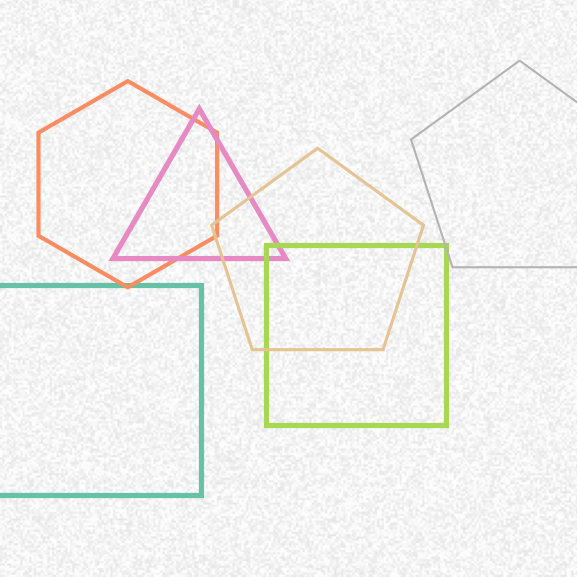[{"shape": "square", "thickness": 2.5, "radius": 0.91, "center": [0.166, 0.324]}, {"shape": "hexagon", "thickness": 2, "radius": 0.89, "center": [0.221, 0.68]}, {"shape": "triangle", "thickness": 2.5, "radius": 0.86, "center": [0.345, 0.638]}, {"shape": "square", "thickness": 2.5, "radius": 0.78, "center": [0.616, 0.419]}, {"shape": "pentagon", "thickness": 1.5, "radius": 0.96, "center": [0.55, 0.55]}, {"shape": "pentagon", "thickness": 1, "radius": 0.99, "center": [0.9, 0.696]}]